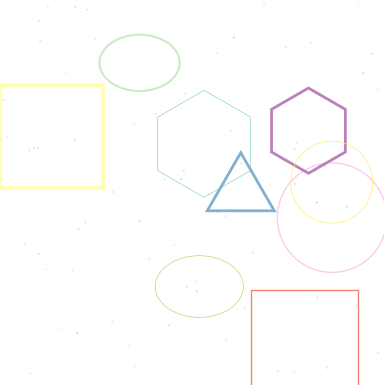[{"shape": "hexagon", "thickness": 0.5, "radius": 0.7, "center": [0.53, 0.626]}, {"shape": "square", "thickness": 3, "radius": 0.67, "center": [0.134, 0.644]}, {"shape": "square", "thickness": 1, "radius": 0.7, "center": [0.791, 0.106]}, {"shape": "triangle", "thickness": 2, "radius": 0.5, "center": [0.625, 0.503]}, {"shape": "oval", "thickness": 0.5, "radius": 0.57, "center": [0.518, 0.256]}, {"shape": "circle", "thickness": 1, "radius": 0.71, "center": [0.863, 0.435]}, {"shape": "hexagon", "thickness": 2, "radius": 0.55, "center": [0.801, 0.661]}, {"shape": "oval", "thickness": 1.5, "radius": 0.52, "center": [0.363, 0.837]}, {"shape": "circle", "thickness": 0.5, "radius": 0.53, "center": [0.862, 0.527]}]